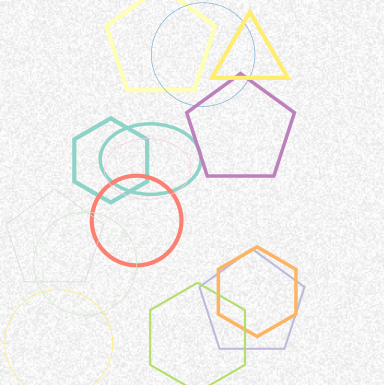[{"shape": "hexagon", "thickness": 3, "radius": 0.55, "center": [0.288, 0.583]}, {"shape": "oval", "thickness": 2.5, "radius": 0.65, "center": [0.391, 0.587]}, {"shape": "pentagon", "thickness": 3, "radius": 0.74, "center": [0.417, 0.886]}, {"shape": "pentagon", "thickness": 1.5, "radius": 0.72, "center": [0.655, 0.21]}, {"shape": "circle", "thickness": 3, "radius": 0.58, "center": [0.355, 0.427]}, {"shape": "circle", "thickness": 0.5, "radius": 0.67, "center": [0.528, 0.858]}, {"shape": "hexagon", "thickness": 2.5, "radius": 0.58, "center": [0.668, 0.242]}, {"shape": "hexagon", "thickness": 1.5, "radius": 0.71, "center": [0.513, 0.123]}, {"shape": "oval", "thickness": 0.5, "radius": 0.56, "center": [0.384, 0.561]}, {"shape": "pentagon", "thickness": 0.5, "radius": 0.67, "center": [0.142, 0.376]}, {"shape": "pentagon", "thickness": 2.5, "radius": 0.74, "center": [0.625, 0.662]}, {"shape": "circle", "thickness": 0.5, "radius": 0.67, "center": [0.221, 0.315]}, {"shape": "circle", "thickness": 0.5, "radius": 0.7, "center": [0.153, 0.108]}, {"shape": "triangle", "thickness": 3, "radius": 0.57, "center": [0.649, 0.855]}]